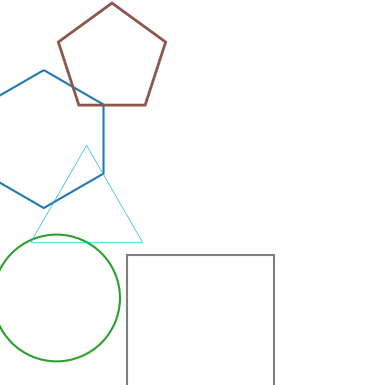[{"shape": "hexagon", "thickness": 1.5, "radius": 0.9, "center": [0.114, 0.639]}, {"shape": "circle", "thickness": 1.5, "radius": 0.82, "center": [0.147, 0.226]}, {"shape": "pentagon", "thickness": 2, "radius": 0.73, "center": [0.291, 0.846]}, {"shape": "square", "thickness": 1.5, "radius": 0.95, "center": [0.521, 0.147]}, {"shape": "triangle", "thickness": 0.5, "radius": 0.84, "center": [0.225, 0.455]}]